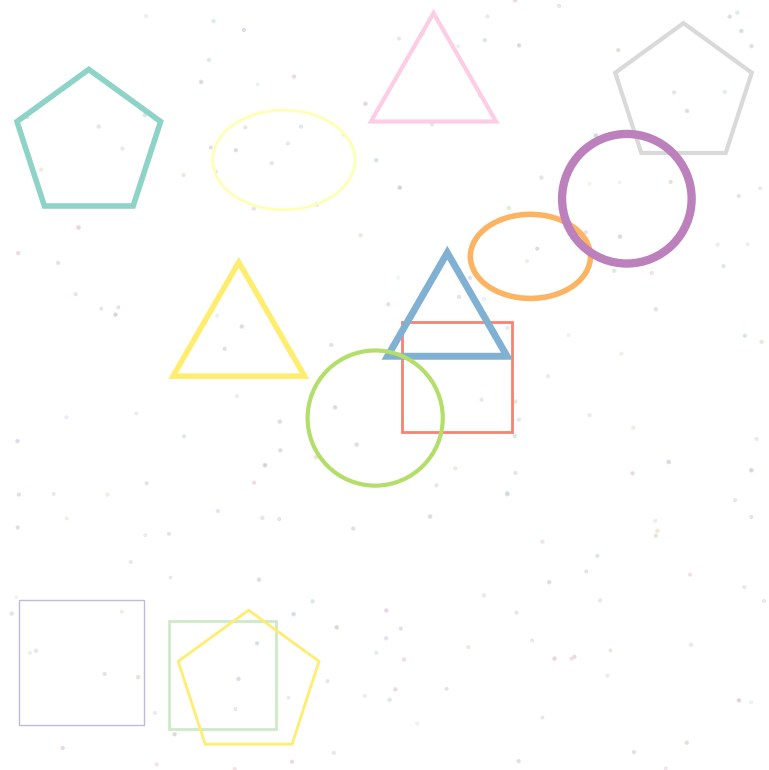[{"shape": "pentagon", "thickness": 2, "radius": 0.49, "center": [0.115, 0.812]}, {"shape": "oval", "thickness": 1, "radius": 0.46, "center": [0.369, 0.792]}, {"shape": "square", "thickness": 0.5, "radius": 0.41, "center": [0.106, 0.14]}, {"shape": "square", "thickness": 1, "radius": 0.36, "center": [0.594, 0.51]}, {"shape": "triangle", "thickness": 2.5, "radius": 0.45, "center": [0.581, 0.582]}, {"shape": "oval", "thickness": 2, "radius": 0.39, "center": [0.689, 0.667]}, {"shape": "circle", "thickness": 1.5, "radius": 0.44, "center": [0.487, 0.457]}, {"shape": "triangle", "thickness": 1.5, "radius": 0.47, "center": [0.563, 0.889]}, {"shape": "pentagon", "thickness": 1.5, "radius": 0.47, "center": [0.888, 0.877]}, {"shape": "circle", "thickness": 3, "radius": 0.42, "center": [0.814, 0.742]}, {"shape": "square", "thickness": 1, "radius": 0.35, "center": [0.289, 0.124]}, {"shape": "triangle", "thickness": 2, "radius": 0.49, "center": [0.31, 0.561]}, {"shape": "pentagon", "thickness": 1, "radius": 0.48, "center": [0.323, 0.111]}]